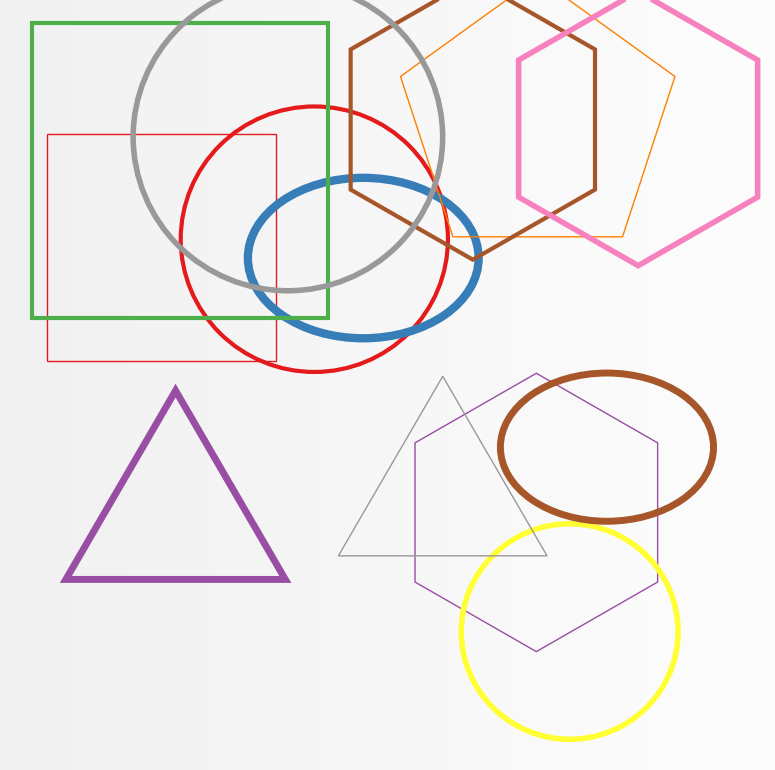[{"shape": "circle", "thickness": 1.5, "radius": 0.86, "center": [0.406, 0.689]}, {"shape": "square", "thickness": 0.5, "radius": 0.74, "center": [0.208, 0.678]}, {"shape": "oval", "thickness": 3, "radius": 0.74, "center": [0.469, 0.665]}, {"shape": "square", "thickness": 1.5, "radius": 0.96, "center": [0.232, 0.779]}, {"shape": "triangle", "thickness": 2.5, "radius": 0.82, "center": [0.227, 0.329]}, {"shape": "hexagon", "thickness": 0.5, "radius": 0.9, "center": [0.692, 0.334]}, {"shape": "pentagon", "thickness": 0.5, "radius": 0.93, "center": [0.694, 0.843]}, {"shape": "circle", "thickness": 2, "radius": 0.7, "center": [0.735, 0.18]}, {"shape": "hexagon", "thickness": 1.5, "radius": 0.91, "center": [0.61, 0.845]}, {"shape": "oval", "thickness": 2.5, "radius": 0.69, "center": [0.783, 0.419]}, {"shape": "hexagon", "thickness": 2, "radius": 0.89, "center": [0.823, 0.833]}, {"shape": "triangle", "thickness": 0.5, "radius": 0.78, "center": [0.571, 0.356]}, {"shape": "circle", "thickness": 2, "radius": 1.0, "center": [0.371, 0.822]}]